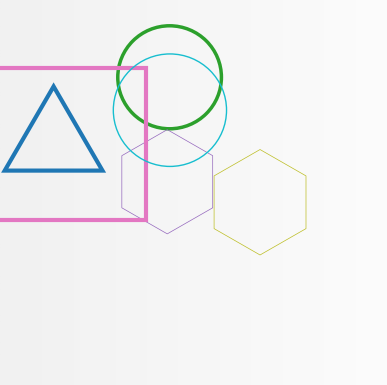[{"shape": "triangle", "thickness": 3, "radius": 0.73, "center": [0.138, 0.63]}, {"shape": "circle", "thickness": 2.5, "radius": 0.67, "center": [0.438, 0.799]}, {"shape": "hexagon", "thickness": 0.5, "radius": 0.68, "center": [0.432, 0.528]}, {"shape": "square", "thickness": 3, "radius": 0.99, "center": [0.177, 0.626]}, {"shape": "hexagon", "thickness": 0.5, "radius": 0.68, "center": [0.671, 0.475]}, {"shape": "circle", "thickness": 1, "radius": 0.73, "center": [0.439, 0.714]}]